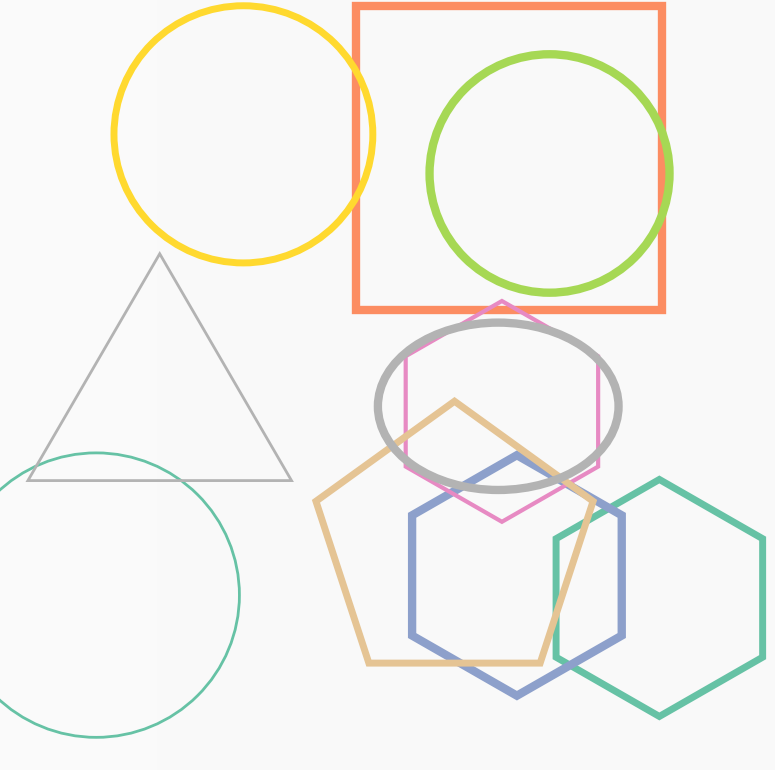[{"shape": "circle", "thickness": 1, "radius": 0.92, "center": [0.124, 0.227]}, {"shape": "hexagon", "thickness": 2.5, "radius": 0.77, "center": [0.851, 0.223]}, {"shape": "square", "thickness": 3, "radius": 0.99, "center": [0.657, 0.795]}, {"shape": "hexagon", "thickness": 3, "radius": 0.78, "center": [0.667, 0.253]}, {"shape": "hexagon", "thickness": 1.5, "radius": 0.72, "center": [0.648, 0.466]}, {"shape": "circle", "thickness": 3, "radius": 0.77, "center": [0.709, 0.775]}, {"shape": "circle", "thickness": 2.5, "radius": 0.83, "center": [0.314, 0.826]}, {"shape": "pentagon", "thickness": 2.5, "radius": 0.94, "center": [0.586, 0.291]}, {"shape": "triangle", "thickness": 1, "radius": 0.98, "center": [0.206, 0.474]}, {"shape": "oval", "thickness": 3, "radius": 0.78, "center": [0.643, 0.472]}]